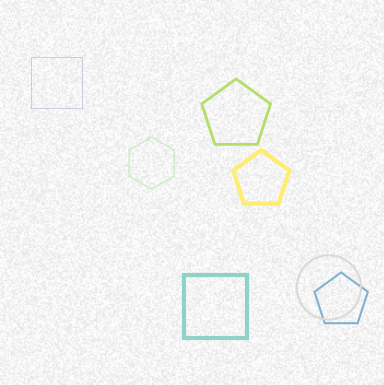[{"shape": "square", "thickness": 3, "radius": 0.41, "center": [0.559, 0.205]}, {"shape": "square", "thickness": 0.5, "radius": 0.33, "center": [0.147, 0.786]}, {"shape": "pentagon", "thickness": 1.5, "radius": 0.36, "center": [0.886, 0.219]}, {"shape": "pentagon", "thickness": 2, "radius": 0.47, "center": [0.613, 0.701]}, {"shape": "circle", "thickness": 1.5, "radius": 0.42, "center": [0.854, 0.253]}, {"shape": "hexagon", "thickness": 1, "radius": 0.34, "center": [0.394, 0.576]}, {"shape": "pentagon", "thickness": 3, "radius": 0.38, "center": [0.679, 0.533]}]